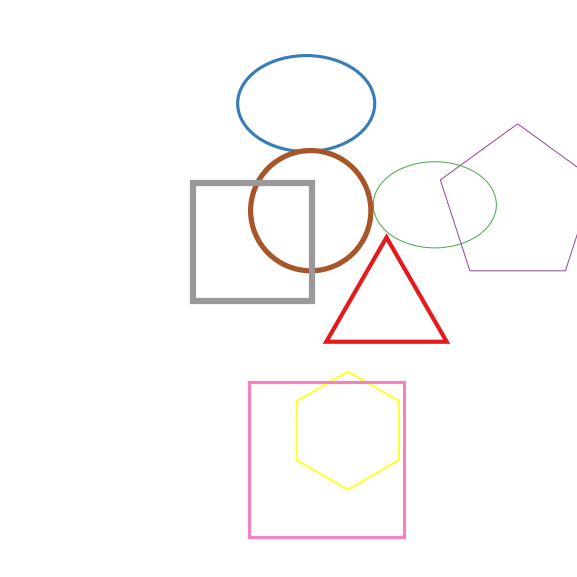[{"shape": "triangle", "thickness": 2, "radius": 0.6, "center": [0.669, 0.468]}, {"shape": "oval", "thickness": 1.5, "radius": 0.59, "center": [0.53, 0.82]}, {"shape": "oval", "thickness": 0.5, "radius": 0.53, "center": [0.753, 0.644]}, {"shape": "pentagon", "thickness": 0.5, "radius": 0.7, "center": [0.896, 0.644]}, {"shape": "hexagon", "thickness": 1, "radius": 0.51, "center": [0.602, 0.254]}, {"shape": "circle", "thickness": 2.5, "radius": 0.52, "center": [0.538, 0.634]}, {"shape": "square", "thickness": 1.5, "radius": 0.67, "center": [0.566, 0.204]}, {"shape": "square", "thickness": 3, "radius": 0.51, "center": [0.437, 0.58]}]